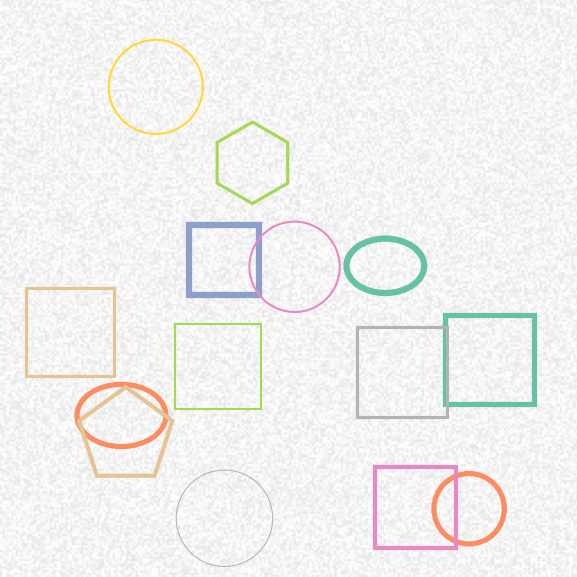[{"shape": "oval", "thickness": 3, "radius": 0.34, "center": [0.667, 0.539]}, {"shape": "square", "thickness": 2.5, "radius": 0.38, "center": [0.847, 0.377]}, {"shape": "circle", "thickness": 2.5, "radius": 0.3, "center": [0.812, 0.118]}, {"shape": "oval", "thickness": 2.5, "radius": 0.38, "center": [0.21, 0.28]}, {"shape": "square", "thickness": 3, "radius": 0.3, "center": [0.388, 0.549]}, {"shape": "circle", "thickness": 1, "radius": 0.39, "center": [0.51, 0.537]}, {"shape": "square", "thickness": 2, "radius": 0.35, "center": [0.719, 0.121]}, {"shape": "square", "thickness": 1, "radius": 0.37, "center": [0.377, 0.365]}, {"shape": "hexagon", "thickness": 1.5, "radius": 0.35, "center": [0.437, 0.717]}, {"shape": "circle", "thickness": 1, "radius": 0.41, "center": [0.27, 0.849]}, {"shape": "square", "thickness": 1.5, "radius": 0.38, "center": [0.122, 0.425]}, {"shape": "pentagon", "thickness": 2, "radius": 0.42, "center": [0.218, 0.244]}, {"shape": "square", "thickness": 1.5, "radius": 0.39, "center": [0.696, 0.354]}, {"shape": "circle", "thickness": 0.5, "radius": 0.42, "center": [0.389, 0.102]}]